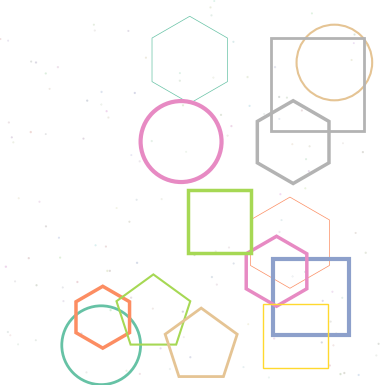[{"shape": "circle", "thickness": 2, "radius": 0.51, "center": [0.263, 0.103]}, {"shape": "hexagon", "thickness": 0.5, "radius": 0.57, "center": [0.493, 0.845]}, {"shape": "hexagon", "thickness": 0.5, "radius": 0.59, "center": [0.753, 0.37]}, {"shape": "hexagon", "thickness": 2.5, "radius": 0.4, "center": [0.267, 0.176]}, {"shape": "square", "thickness": 3, "radius": 0.5, "center": [0.808, 0.229]}, {"shape": "circle", "thickness": 3, "radius": 0.53, "center": [0.47, 0.632]}, {"shape": "hexagon", "thickness": 2.5, "radius": 0.45, "center": [0.718, 0.295]}, {"shape": "pentagon", "thickness": 1.5, "radius": 0.5, "center": [0.398, 0.186]}, {"shape": "square", "thickness": 2.5, "radius": 0.41, "center": [0.57, 0.425]}, {"shape": "square", "thickness": 1, "radius": 0.42, "center": [0.767, 0.128]}, {"shape": "circle", "thickness": 1.5, "radius": 0.49, "center": [0.868, 0.838]}, {"shape": "pentagon", "thickness": 2, "radius": 0.49, "center": [0.523, 0.101]}, {"shape": "square", "thickness": 2, "radius": 0.6, "center": [0.825, 0.781]}, {"shape": "hexagon", "thickness": 2.5, "radius": 0.54, "center": [0.761, 0.631]}]